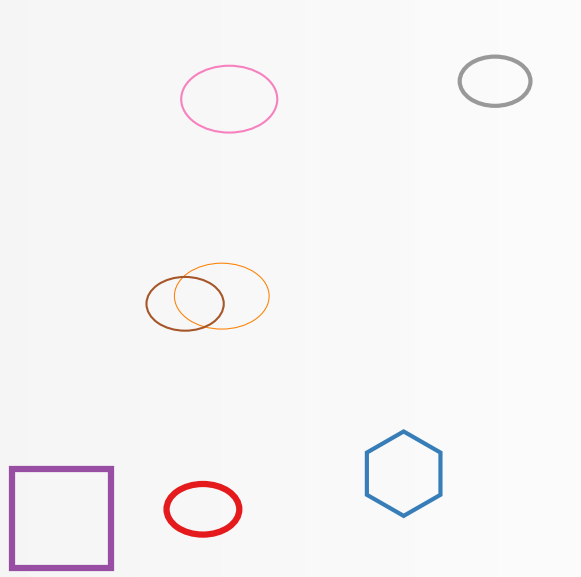[{"shape": "oval", "thickness": 3, "radius": 0.31, "center": [0.349, 0.117]}, {"shape": "hexagon", "thickness": 2, "radius": 0.37, "center": [0.694, 0.179]}, {"shape": "square", "thickness": 3, "radius": 0.43, "center": [0.106, 0.101]}, {"shape": "oval", "thickness": 0.5, "radius": 0.41, "center": [0.382, 0.486]}, {"shape": "oval", "thickness": 1, "radius": 0.33, "center": [0.318, 0.473]}, {"shape": "oval", "thickness": 1, "radius": 0.41, "center": [0.394, 0.827]}, {"shape": "oval", "thickness": 2, "radius": 0.3, "center": [0.852, 0.858]}]